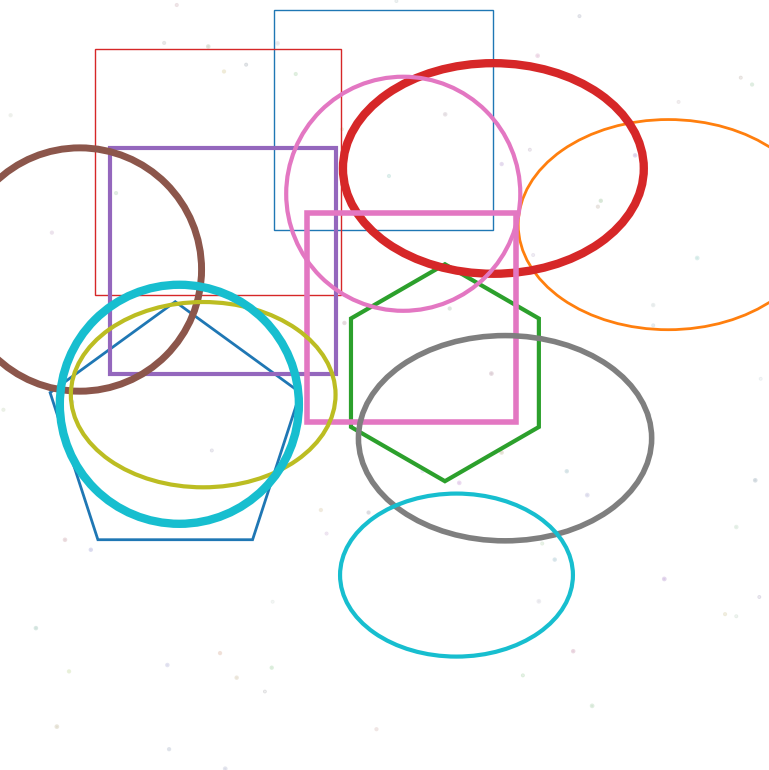[{"shape": "pentagon", "thickness": 1, "radius": 0.85, "center": [0.228, 0.437]}, {"shape": "square", "thickness": 0.5, "radius": 0.71, "center": [0.498, 0.844]}, {"shape": "oval", "thickness": 1, "radius": 0.97, "center": [0.868, 0.708]}, {"shape": "hexagon", "thickness": 1.5, "radius": 0.7, "center": [0.578, 0.516]}, {"shape": "oval", "thickness": 3, "radius": 0.98, "center": [0.641, 0.781]}, {"shape": "square", "thickness": 0.5, "radius": 0.8, "center": [0.283, 0.776]}, {"shape": "square", "thickness": 1.5, "radius": 0.73, "center": [0.289, 0.661]}, {"shape": "circle", "thickness": 2.5, "radius": 0.79, "center": [0.104, 0.65]}, {"shape": "square", "thickness": 2, "radius": 0.68, "center": [0.534, 0.588]}, {"shape": "circle", "thickness": 1.5, "radius": 0.76, "center": [0.524, 0.748]}, {"shape": "oval", "thickness": 2, "radius": 0.95, "center": [0.656, 0.431]}, {"shape": "oval", "thickness": 1.5, "radius": 0.86, "center": [0.264, 0.487]}, {"shape": "oval", "thickness": 1.5, "radius": 0.76, "center": [0.593, 0.253]}, {"shape": "circle", "thickness": 3, "radius": 0.78, "center": [0.233, 0.475]}]